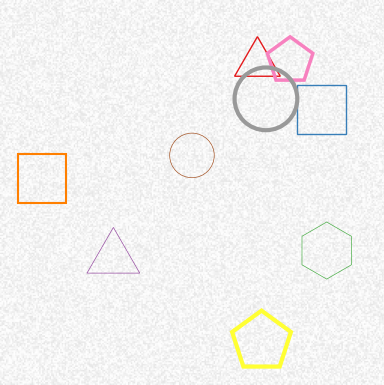[{"shape": "triangle", "thickness": 1, "radius": 0.34, "center": [0.669, 0.836]}, {"shape": "square", "thickness": 1, "radius": 0.32, "center": [0.835, 0.715]}, {"shape": "hexagon", "thickness": 0.5, "radius": 0.37, "center": [0.849, 0.349]}, {"shape": "triangle", "thickness": 0.5, "radius": 0.4, "center": [0.294, 0.33]}, {"shape": "square", "thickness": 1.5, "radius": 0.32, "center": [0.109, 0.537]}, {"shape": "pentagon", "thickness": 3, "radius": 0.4, "center": [0.679, 0.113]}, {"shape": "circle", "thickness": 0.5, "radius": 0.29, "center": [0.499, 0.596]}, {"shape": "pentagon", "thickness": 2.5, "radius": 0.31, "center": [0.753, 0.842]}, {"shape": "circle", "thickness": 3, "radius": 0.41, "center": [0.691, 0.743]}]